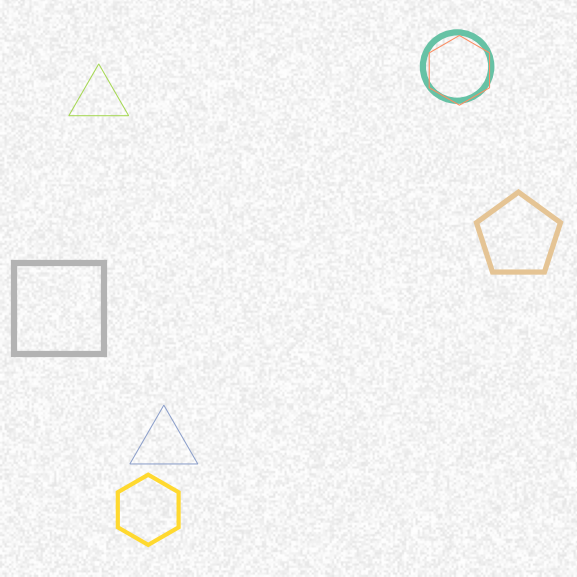[{"shape": "circle", "thickness": 3, "radius": 0.3, "center": [0.791, 0.884]}, {"shape": "hexagon", "thickness": 0.5, "radius": 0.3, "center": [0.795, 0.877]}, {"shape": "triangle", "thickness": 0.5, "radius": 0.34, "center": [0.284, 0.23]}, {"shape": "triangle", "thickness": 0.5, "radius": 0.3, "center": [0.171, 0.829]}, {"shape": "hexagon", "thickness": 2, "radius": 0.3, "center": [0.257, 0.116]}, {"shape": "pentagon", "thickness": 2.5, "radius": 0.38, "center": [0.898, 0.59]}, {"shape": "square", "thickness": 3, "radius": 0.39, "center": [0.102, 0.465]}]